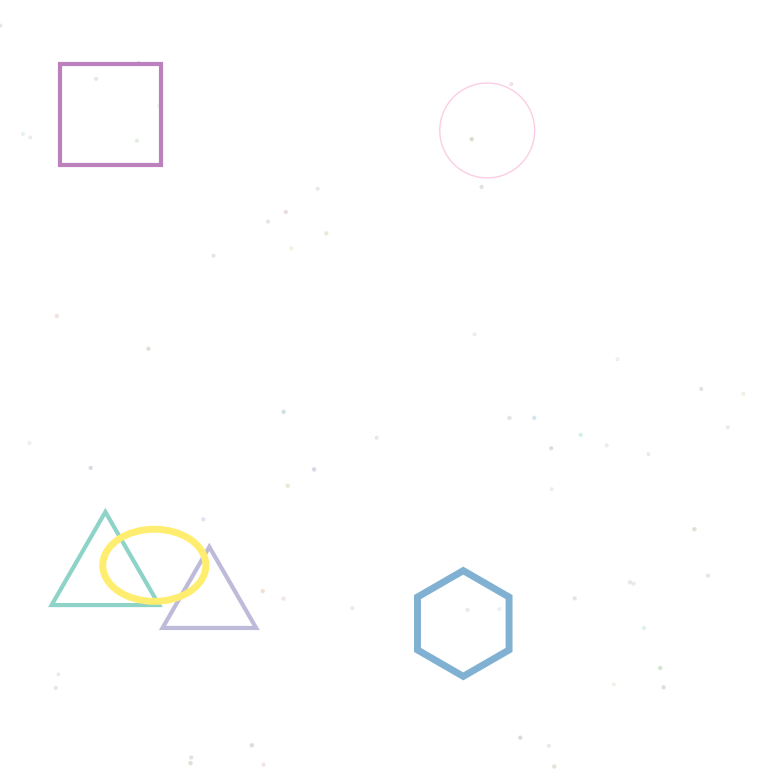[{"shape": "triangle", "thickness": 1.5, "radius": 0.4, "center": [0.137, 0.255]}, {"shape": "triangle", "thickness": 1.5, "radius": 0.35, "center": [0.272, 0.22]}, {"shape": "hexagon", "thickness": 2.5, "radius": 0.34, "center": [0.602, 0.19]}, {"shape": "circle", "thickness": 0.5, "radius": 0.31, "center": [0.633, 0.831]}, {"shape": "square", "thickness": 1.5, "radius": 0.33, "center": [0.143, 0.851]}, {"shape": "oval", "thickness": 2.5, "radius": 0.33, "center": [0.2, 0.266]}]